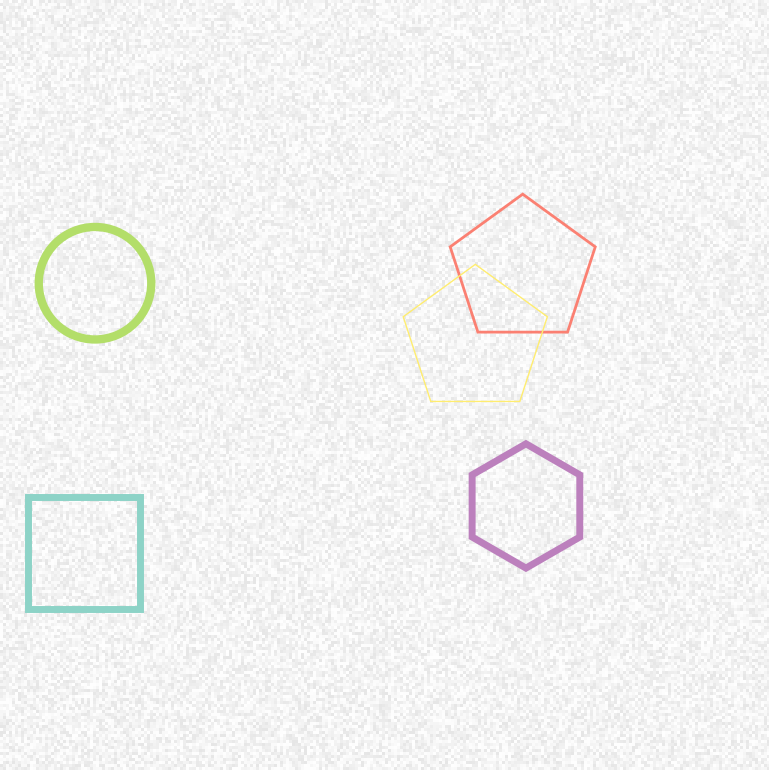[{"shape": "square", "thickness": 2.5, "radius": 0.36, "center": [0.109, 0.282]}, {"shape": "pentagon", "thickness": 1, "radius": 0.5, "center": [0.679, 0.649]}, {"shape": "circle", "thickness": 3, "radius": 0.37, "center": [0.123, 0.632]}, {"shape": "hexagon", "thickness": 2.5, "radius": 0.4, "center": [0.683, 0.343]}, {"shape": "pentagon", "thickness": 0.5, "radius": 0.49, "center": [0.617, 0.558]}]